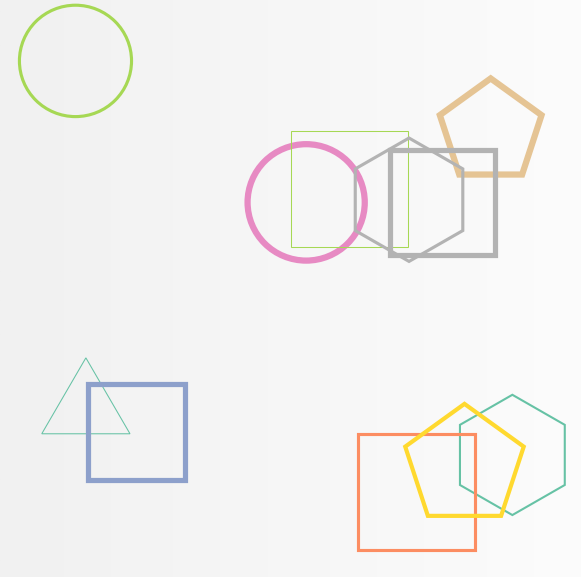[{"shape": "triangle", "thickness": 0.5, "radius": 0.44, "center": [0.148, 0.292]}, {"shape": "hexagon", "thickness": 1, "radius": 0.52, "center": [0.881, 0.211]}, {"shape": "square", "thickness": 1.5, "radius": 0.5, "center": [0.717, 0.147]}, {"shape": "square", "thickness": 2.5, "radius": 0.42, "center": [0.235, 0.25]}, {"shape": "circle", "thickness": 3, "radius": 0.5, "center": [0.527, 0.649]}, {"shape": "circle", "thickness": 1.5, "radius": 0.48, "center": [0.13, 0.894]}, {"shape": "square", "thickness": 0.5, "radius": 0.5, "center": [0.601, 0.672]}, {"shape": "pentagon", "thickness": 2, "radius": 0.54, "center": [0.799, 0.193]}, {"shape": "pentagon", "thickness": 3, "radius": 0.46, "center": [0.844, 0.771]}, {"shape": "square", "thickness": 2.5, "radius": 0.45, "center": [0.762, 0.649]}, {"shape": "hexagon", "thickness": 1.5, "radius": 0.53, "center": [0.704, 0.653]}]